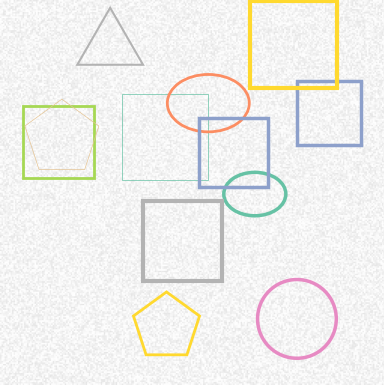[{"shape": "square", "thickness": 0.5, "radius": 0.55, "center": [0.428, 0.645]}, {"shape": "oval", "thickness": 2.5, "radius": 0.4, "center": [0.662, 0.496]}, {"shape": "oval", "thickness": 2, "radius": 0.53, "center": [0.541, 0.732]}, {"shape": "square", "thickness": 2.5, "radius": 0.41, "center": [0.855, 0.707]}, {"shape": "square", "thickness": 2.5, "radius": 0.45, "center": [0.606, 0.605]}, {"shape": "circle", "thickness": 2.5, "radius": 0.51, "center": [0.771, 0.172]}, {"shape": "square", "thickness": 2, "radius": 0.46, "center": [0.151, 0.631]}, {"shape": "square", "thickness": 3, "radius": 0.56, "center": [0.763, 0.884]}, {"shape": "pentagon", "thickness": 2, "radius": 0.45, "center": [0.432, 0.151]}, {"shape": "pentagon", "thickness": 0.5, "radius": 0.5, "center": [0.161, 0.641]}, {"shape": "triangle", "thickness": 1.5, "radius": 0.49, "center": [0.286, 0.881]}, {"shape": "square", "thickness": 3, "radius": 0.52, "center": [0.474, 0.374]}]